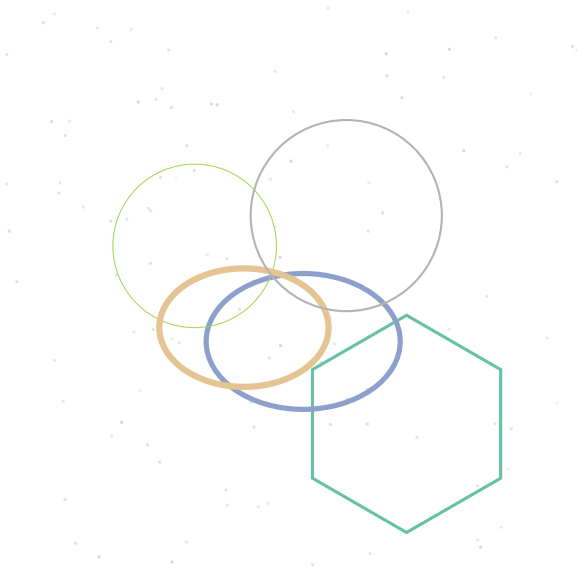[{"shape": "hexagon", "thickness": 1.5, "radius": 0.94, "center": [0.704, 0.265]}, {"shape": "oval", "thickness": 2.5, "radius": 0.84, "center": [0.525, 0.408]}, {"shape": "circle", "thickness": 0.5, "radius": 0.71, "center": [0.337, 0.573]}, {"shape": "oval", "thickness": 3, "radius": 0.73, "center": [0.422, 0.432]}, {"shape": "circle", "thickness": 1, "radius": 0.83, "center": [0.6, 0.626]}]